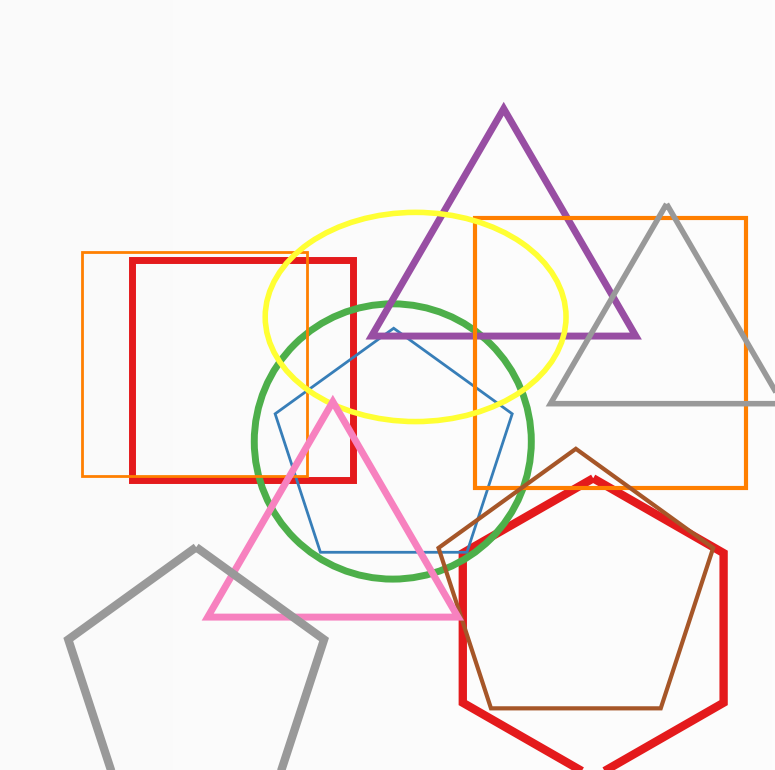[{"shape": "hexagon", "thickness": 3, "radius": 0.97, "center": [0.765, 0.185]}, {"shape": "square", "thickness": 2.5, "radius": 0.71, "center": [0.313, 0.519]}, {"shape": "pentagon", "thickness": 1, "radius": 0.8, "center": [0.508, 0.413]}, {"shape": "circle", "thickness": 2.5, "radius": 0.89, "center": [0.507, 0.427]}, {"shape": "triangle", "thickness": 2.5, "radius": 0.98, "center": [0.65, 0.662]}, {"shape": "square", "thickness": 1, "radius": 0.73, "center": [0.251, 0.527]}, {"shape": "square", "thickness": 1.5, "radius": 0.88, "center": [0.788, 0.541]}, {"shape": "oval", "thickness": 2, "radius": 0.97, "center": [0.536, 0.588]}, {"shape": "pentagon", "thickness": 1.5, "radius": 0.93, "center": [0.743, 0.231]}, {"shape": "triangle", "thickness": 2.5, "radius": 0.93, "center": [0.429, 0.292]}, {"shape": "pentagon", "thickness": 3, "radius": 0.87, "center": [0.253, 0.116]}, {"shape": "triangle", "thickness": 2, "radius": 0.86, "center": [0.86, 0.562]}]